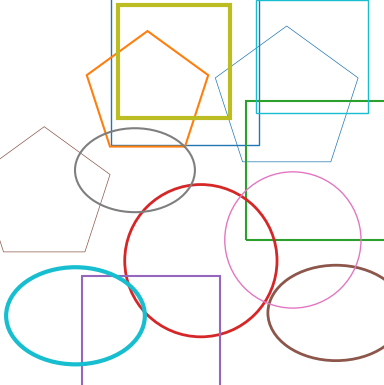[{"shape": "pentagon", "thickness": 0.5, "radius": 0.97, "center": [0.745, 0.737]}, {"shape": "square", "thickness": 1, "radius": 0.96, "center": [0.481, 0.815]}, {"shape": "pentagon", "thickness": 1.5, "radius": 0.83, "center": [0.383, 0.754]}, {"shape": "square", "thickness": 1.5, "radius": 0.9, "center": [0.82, 0.557]}, {"shape": "circle", "thickness": 2, "radius": 0.99, "center": [0.522, 0.323]}, {"shape": "square", "thickness": 1.5, "radius": 0.9, "center": [0.392, 0.103]}, {"shape": "oval", "thickness": 2, "radius": 0.89, "center": [0.873, 0.187]}, {"shape": "pentagon", "thickness": 0.5, "radius": 0.9, "center": [0.115, 0.491]}, {"shape": "circle", "thickness": 1, "radius": 0.88, "center": [0.761, 0.377]}, {"shape": "oval", "thickness": 1.5, "radius": 0.78, "center": [0.351, 0.558]}, {"shape": "square", "thickness": 3, "radius": 0.73, "center": [0.451, 0.84]}, {"shape": "oval", "thickness": 3, "radius": 0.9, "center": [0.196, 0.18]}, {"shape": "square", "thickness": 1, "radius": 0.73, "center": [0.81, 0.854]}]